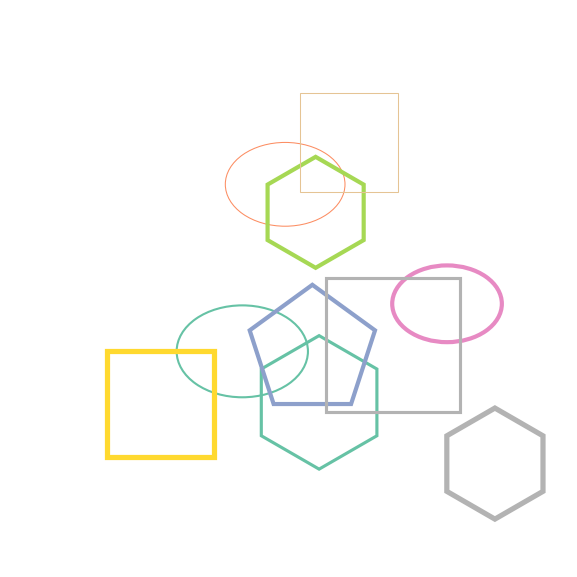[{"shape": "hexagon", "thickness": 1.5, "radius": 0.58, "center": [0.553, 0.302]}, {"shape": "oval", "thickness": 1, "radius": 0.57, "center": [0.42, 0.391]}, {"shape": "oval", "thickness": 0.5, "radius": 0.52, "center": [0.494, 0.68]}, {"shape": "pentagon", "thickness": 2, "radius": 0.57, "center": [0.541, 0.392]}, {"shape": "oval", "thickness": 2, "radius": 0.47, "center": [0.774, 0.473]}, {"shape": "hexagon", "thickness": 2, "radius": 0.48, "center": [0.547, 0.631]}, {"shape": "square", "thickness": 2.5, "radius": 0.46, "center": [0.278, 0.299]}, {"shape": "square", "thickness": 0.5, "radius": 0.43, "center": [0.604, 0.752]}, {"shape": "hexagon", "thickness": 2.5, "radius": 0.48, "center": [0.857, 0.196]}, {"shape": "square", "thickness": 1.5, "radius": 0.58, "center": [0.681, 0.402]}]